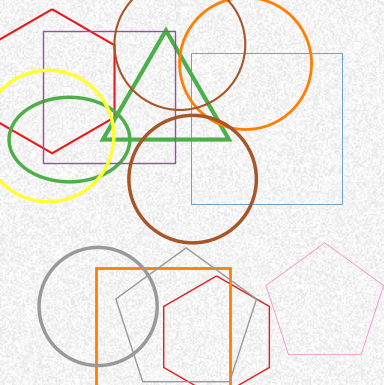[{"shape": "hexagon", "thickness": 1, "radius": 0.79, "center": [0.562, 0.125]}, {"shape": "hexagon", "thickness": 1.5, "radius": 0.94, "center": [0.135, 0.789]}, {"shape": "square", "thickness": 0.5, "radius": 0.98, "center": [0.692, 0.666]}, {"shape": "oval", "thickness": 2.5, "radius": 0.78, "center": [0.18, 0.637]}, {"shape": "triangle", "thickness": 3, "radius": 0.95, "center": [0.431, 0.732]}, {"shape": "square", "thickness": 1, "radius": 0.86, "center": [0.284, 0.748]}, {"shape": "circle", "thickness": 2, "radius": 0.86, "center": [0.638, 0.835]}, {"shape": "square", "thickness": 2, "radius": 0.87, "center": [0.422, 0.129]}, {"shape": "circle", "thickness": 2.5, "radius": 0.85, "center": [0.125, 0.647]}, {"shape": "circle", "thickness": 2.5, "radius": 0.83, "center": [0.5, 0.535]}, {"shape": "circle", "thickness": 1.5, "radius": 0.85, "center": [0.467, 0.884]}, {"shape": "pentagon", "thickness": 0.5, "radius": 0.8, "center": [0.844, 0.209]}, {"shape": "pentagon", "thickness": 1, "radius": 0.96, "center": [0.484, 0.164]}, {"shape": "circle", "thickness": 2.5, "radius": 0.77, "center": [0.255, 0.204]}]